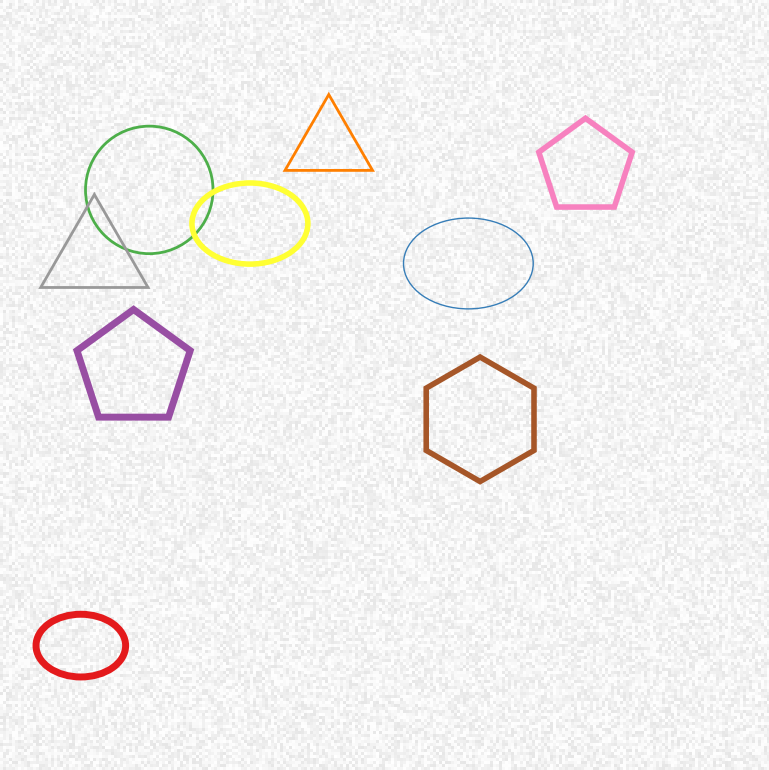[{"shape": "oval", "thickness": 2.5, "radius": 0.29, "center": [0.105, 0.162]}, {"shape": "oval", "thickness": 0.5, "radius": 0.42, "center": [0.608, 0.658]}, {"shape": "circle", "thickness": 1, "radius": 0.41, "center": [0.194, 0.753]}, {"shape": "pentagon", "thickness": 2.5, "radius": 0.39, "center": [0.173, 0.521]}, {"shape": "triangle", "thickness": 1, "radius": 0.33, "center": [0.427, 0.812]}, {"shape": "oval", "thickness": 2, "radius": 0.38, "center": [0.325, 0.71]}, {"shape": "hexagon", "thickness": 2, "radius": 0.4, "center": [0.624, 0.455]}, {"shape": "pentagon", "thickness": 2, "radius": 0.32, "center": [0.76, 0.783]}, {"shape": "triangle", "thickness": 1, "radius": 0.4, "center": [0.123, 0.667]}]